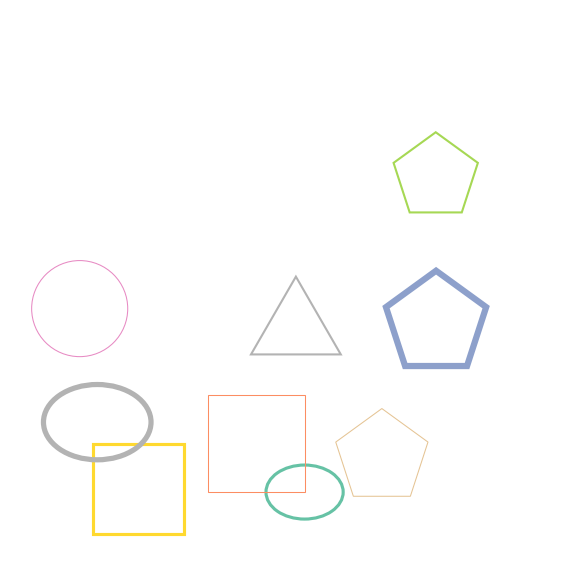[{"shape": "oval", "thickness": 1.5, "radius": 0.33, "center": [0.527, 0.147]}, {"shape": "square", "thickness": 0.5, "radius": 0.42, "center": [0.444, 0.231]}, {"shape": "pentagon", "thickness": 3, "radius": 0.46, "center": [0.755, 0.439]}, {"shape": "circle", "thickness": 0.5, "radius": 0.42, "center": [0.138, 0.465]}, {"shape": "pentagon", "thickness": 1, "radius": 0.38, "center": [0.754, 0.693]}, {"shape": "square", "thickness": 1.5, "radius": 0.39, "center": [0.24, 0.152]}, {"shape": "pentagon", "thickness": 0.5, "radius": 0.42, "center": [0.661, 0.208]}, {"shape": "triangle", "thickness": 1, "radius": 0.45, "center": [0.512, 0.43]}, {"shape": "oval", "thickness": 2.5, "radius": 0.47, "center": [0.168, 0.268]}]